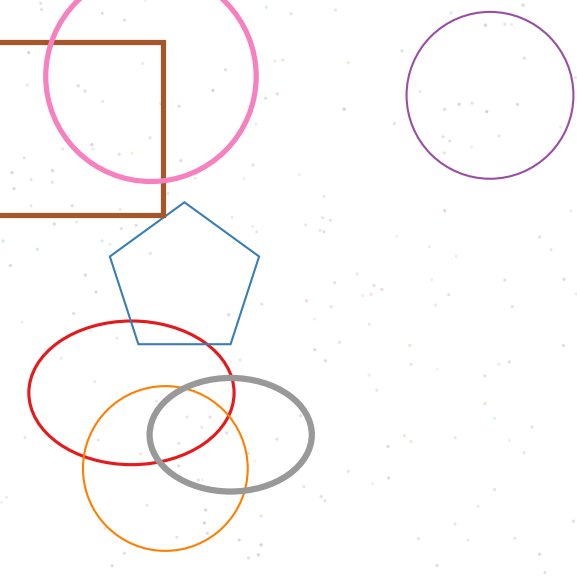[{"shape": "oval", "thickness": 1.5, "radius": 0.89, "center": [0.228, 0.319]}, {"shape": "pentagon", "thickness": 1, "radius": 0.68, "center": [0.319, 0.513]}, {"shape": "circle", "thickness": 1, "radius": 0.72, "center": [0.848, 0.834]}, {"shape": "circle", "thickness": 1, "radius": 0.71, "center": [0.286, 0.188]}, {"shape": "square", "thickness": 2.5, "radius": 0.75, "center": [0.132, 0.776]}, {"shape": "circle", "thickness": 2.5, "radius": 0.91, "center": [0.261, 0.867]}, {"shape": "oval", "thickness": 3, "radius": 0.7, "center": [0.399, 0.246]}]